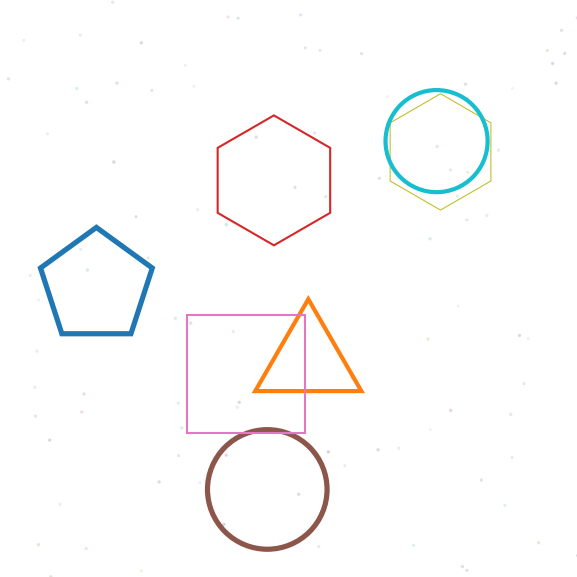[{"shape": "pentagon", "thickness": 2.5, "radius": 0.51, "center": [0.167, 0.504]}, {"shape": "triangle", "thickness": 2, "radius": 0.53, "center": [0.534, 0.375]}, {"shape": "hexagon", "thickness": 1, "radius": 0.56, "center": [0.474, 0.687]}, {"shape": "circle", "thickness": 2.5, "radius": 0.52, "center": [0.463, 0.152]}, {"shape": "square", "thickness": 1, "radius": 0.51, "center": [0.426, 0.352]}, {"shape": "hexagon", "thickness": 0.5, "radius": 0.5, "center": [0.763, 0.736]}, {"shape": "circle", "thickness": 2, "radius": 0.44, "center": [0.756, 0.755]}]